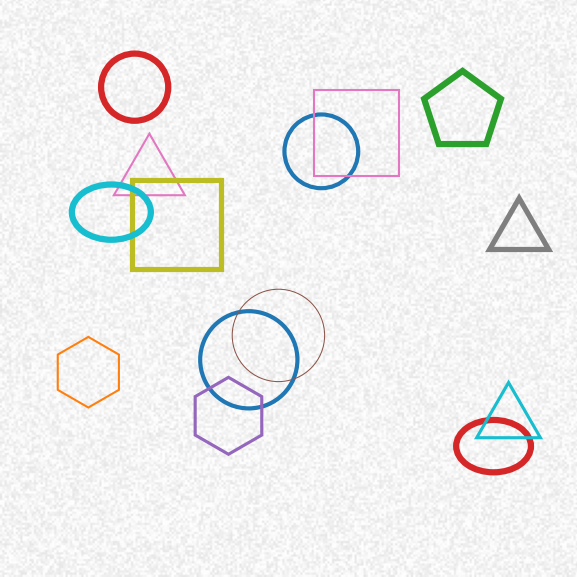[{"shape": "circle", "thickness": 2, "radius": 0.32, "center": [0.556, 0.737]}, {"shape": "circle", "thickness": 2, "radius": 0.42, "center": [0.431, 0.376]}, {"shape": "hexagon", "thickness": 1, "radius": 0.31, "center": [0.153, 0.355]}, {"shape": "pentagon", "thickness": 3, "radius": 0.35, "center": [0.801, 0.806]}, {"shape": "oval", "thickness": 3, "radius": 0.32, "center": [0.855, 0.227]}, {"shape": "circle", "thickness": 3, "radius": 0.29, "center": [0.233, 0.848]}, {"shape": "hexagon", "thickness": 1.5, "radius": 0.33, "center": [0.396, 0.279]}, {"shape": "circle", "thickness": 0.5, "radius": 0.4, "center": [0.482, 0.418]}, {"shape": "square", "thickness": 1, "radius": 0.37, "center": [0.617, 0.768]}, {"shape": "triangle", "thickness": 1, "radius": 0.36, "center": [0.259, 0.697]}, {"shape": "triangle", "thickness": 2.5, "radius": 0.3, "center": [0.899, 0.597]}, {"shape": "square", "thickness": 2.5, "radius": 0.38, "center": [0.305, 0.61]}, {"shape": "triangle", "thickness": 1.5, "radius": 0.32, "center": [0.881, 0.273]}, {"shape": "oval", "thickness": 3, "radius": 0.34, "center": [0.193, 0.632]}]